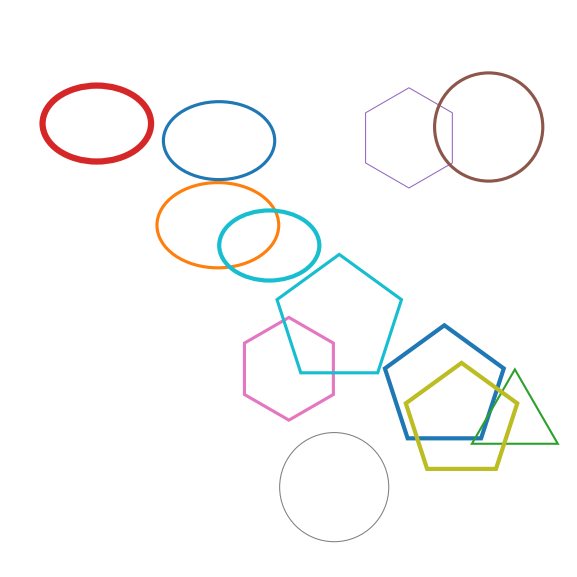[{"shape": "oval", "thickness": 1.5, "radius": 0.48, "center": [0.379, 0.756]}, {"shape": "pentagon", "thickness": 2, "radius": 0.54, "center": [0.769, 0.328]}, {"shape": "oval", "thickness": 1.5, "radius": 0.53, "center": [0.377, 0.609]}, {"shape": "triangle", "thickness": 1, "radius": 0.43, "center": [0.892, 0.274]}, {"shape": "oval", "thickness": 3, "radius": 0.47, "center": [0.168, 0.785]}, {"shape": "hexagon", "thickness": 0.5, "radius": 0.43, "center": [0.708, 0.76]}, {"shape": "circle", "thickness": 1.5, "radius": 0.47, "center": [0.846, 0.779]}, {"shape": "hexagon", "thickness": 1.5, "radius": 0.44, "center": [0.5, 0.361]}, {"shape": "circle", "thickness": 0.5, "radius": 0.47, "center": [0.579, 0.156]}, {"shape": "pentagon", "thickness": 2, "radius": 0.51, "center": [0.799, 0.269]}, {"shape": "pentagon", "thickness": 1.5, "radius": 0.57, "center": [0.587, 0.445]}, {"shape": "oval", "thickness": 2, "radius": 0.43, "center": [0.466, 0.574]}]